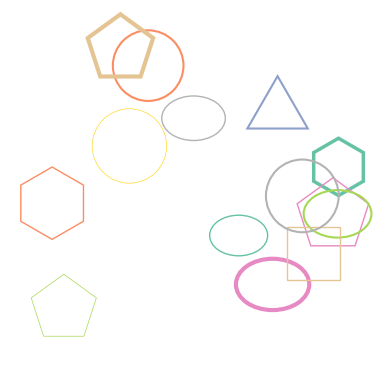[{"shape": "oval", "thickness": 1, "radius": 0.38, "center": [0.62, 0.388]}, {"shape": "hexagon", "thickness": 2.5, "radius": 0.37, "center": [0.879, 0.566]}, {"shape": "circle", "thickness": 1.5, "radius": 0.46, "center": [0.385, 0.83]}, {"shape": "hexagon", "thickness": 1, "radius": 0.47, "center": [0.135, 0.472]}, {"shape": "triangle", "thickness": 1.5, "radius": 0.45, "center": [0.721, 0.712]}, {"shape": "pentagon", "thickness": 1, "radius": 0.49, "center": [0.865, 0.441]}, {"shape": "oval", "thickness": 3, "radius": 0.48, "center": [0.708, 0.261]}, {"shape": "oval", "thickness": 1.5, "radius": 0.44, "center": [0.877, 0.445]}, {"shape": "pentagon", "thickness": 0.5, "radius": 0.45, "center": [0.166, 0.199]}, {"shape": "circle", "thickness": 0.5, "radius": 0.48, "center": [0.336, 0.621]}, {"shape": "pentagon", "thickness": 3, "radius": 0.45, "center": [0.313, 0.874]}, {"shape": "square", "thickness": 1, "radius": 0.35, "center": [0.815, 0.343]}, {"shape": "oval", "thickness": 1, "radius": 0.41, "center": [0.503, 0.693]}, {"shape": "circle", "thickness": 1.5, "radius": 0.47, "center": [0.785, 0.491]}]